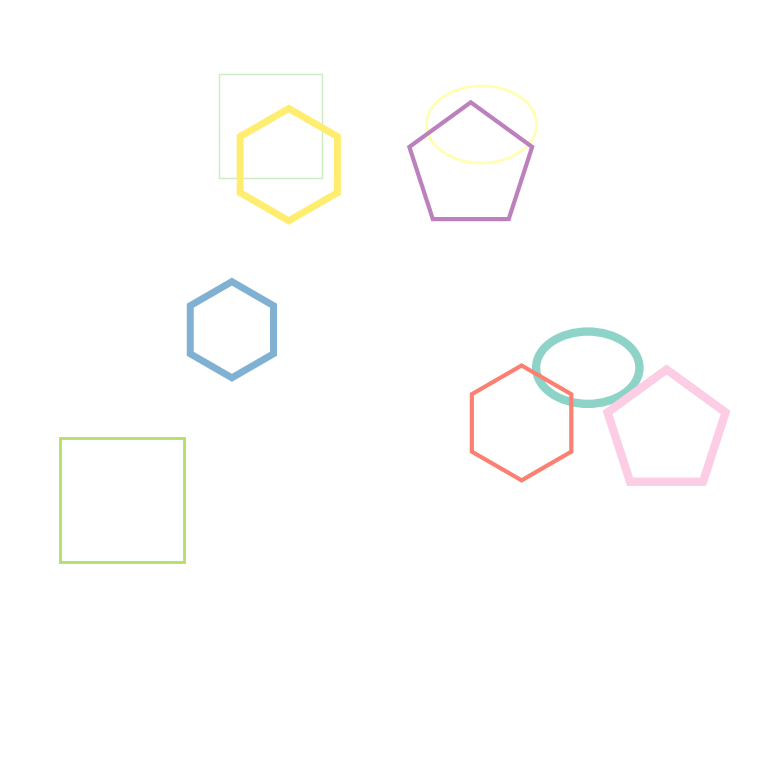[{"shape": "oval", "thickness": 3, "radius": 0.34, "center": [0.763, 0.522]}, {"shape": "oval", "thickness": 1, "radius": 0.36, "center": [0.625, 0.838]}, {"shape": "hexagon", "thickness": 1.5, "radius": 0.37, "center": [0.677, 0.451]}, {"shape": "hexagon", "thickness": 2.5, "radius": 0.31, "center": [0.301, 0.572]}, {"shape": "square", "thickness": 1, "radius": 0.4, "center": [0.159, 0.351]}, {"shape": "pentagon", "thickness": 3, "radius": 0.4, "center": [0.866, 0.44]}, {"shape": "pentagon", "thickness": 1.5, "radius": 0.42, "center": [0.611, 0.783]}, {"shape": "square", "thickness": 0.5, "radius": 0.34, "center": [0.351, 0.836]}, {"shape": "hexagon", "thickness": 2.5, "radius": 0.36, "center": [0.375, 0.786]}]